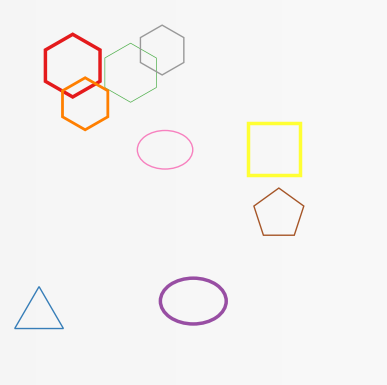[{"shape": "hexagon", "thickness": 2.5, "radius": 0.41, "center": [0.188, 0.83]}, {"shape": "triangle", "thickness": 1, "radius": 0.36, "center": [0.101, 0.183]}, {"shape": "hexagon", "thickness": 0.5, "radius": 0.38, "center": [0.337, 0.811]}, {"shape": "oval", "thickness": 2.5, "radius": 0.42, "center": [0.499, 0.218]}, {"shape": "hexagon", "thickness": 2, "radius": 0.34, "center": [0.22, 0.73]}, {"shape": "square", "thickness": 2.5, "radius": 0.34, "center": [0.707, 0.613]}, {"shape": "pentagon", "thickness": 1, "radius": 0.34, "center": [0.72, 0.444]}, {"shape": "oval", "thickness": 1, "radius": 0.36, "center": [0.426, 0.611]}, {"shape": "hexagon", "thickness": 1, "radius": 0.32, "center": [0.418, 0.87]}]